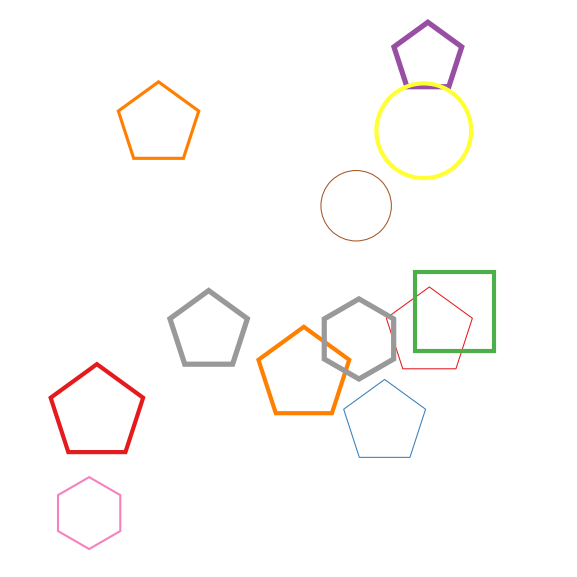[{"shape": "pentagon", "thickness": 0.5, "radius": 0.39, "center": [0.743, 0.424]}, {"shape": "pentagon", "thickness": 2, "radius": 0.42, "center": [0.168, 0.284]}, {"shape": "pentagon", "thickness": 0.5, "radius": 0.37, "center": [0.666, 0.267]}, {"shape": "square", "thickness": 2, "radius": 0.34, "center": [0.788, 0.46]}, {"shape": "pentagon", "thickness": 2.5, "radius": 0.31, "center": [0.741, 0.899]}, {"shape": "pentagon", "thickness": 2, "radius": 0.41, "center": [0.526, 0.351]}, {"shape": "pentagon", "thickness": 1.5, "radius": 0.37, "center": [0.275, 0.784]}, {"shape": "circle", "thickness": 2, "radius": 0.41, "center": [0.734, 0.773]}, {"shape": "circle", "thickness": 0.5, "radius": 0.3, "center": [0.617, 0.643]}, {"shape": "hexagon", "thickness": 1, "radius": 0.31, "center": [0.154, 0.111]}, {"shape": "hexagon", "thickness": 2.5, "radius": 0.35, "center": [0.622, 0.412]}, {"shape": "pentagon", "thickness": 2.5, "radius": 0.35, "center": [0.361, 0.426]}]